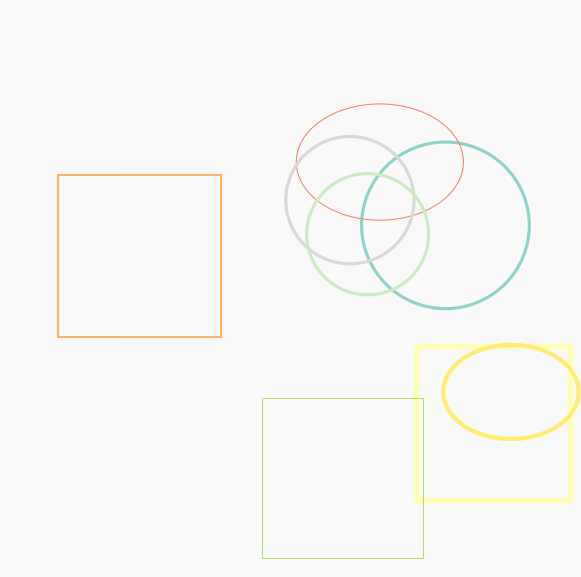[{"shape": "circle", "thickness": 1.5, "radius": 0.72, "center": [0.766, 0.609]}, {"shape": "square", "thickness": 2.5, "radius": 0.67, "center": [0.848, 0.266]}, {"shape": "oval", "thickness": 0.5, "radius": 0.72, "center": [0.653, 0.719]}, {"shape": "square", "thickness": 1, "radius": 0.7, "center": [0.24, 0.556]}, {"shape": "square", "thickness": 0.5, "radius": 0.69, "center": [0.589, 0.171]}, {"shape": "circle", "thickness": 1.5, "radius": 0.55, "center": [0.602, 0.653]}, {"shape": "circle", "thickness": 1.5, "radius": 0.52, "center": [0.633, 0.594]}, {"shape": "oval", "thickness": 2, "radius": 0.58, "center": [0.879, 0.32]}]